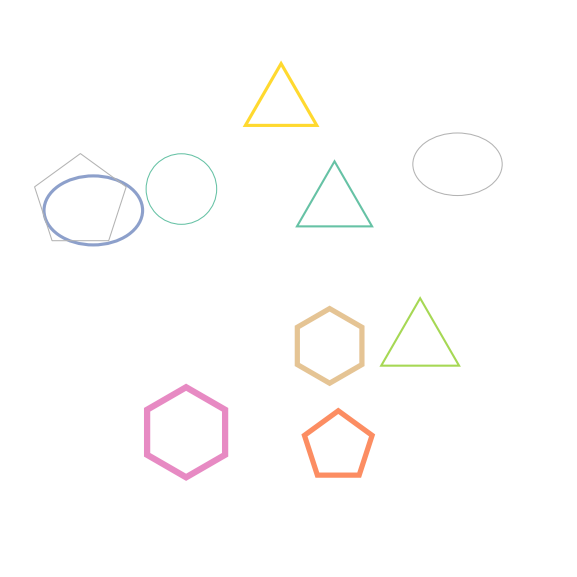[{"shape": "circle", "thickness": 0.5, "radius": 0.31, "center": [0.314, 0.672]}, {"shape": "triangle", "thickness": 1, "radius": 0.38, "center": [0.579, 0.645]}, {"shape": "pentagon", "thickness": 2.5, "radius": 0.31, "center": [0.586, 0.226]}, {"shape": "oval", "thickness": 1.5, "radius": 0.43, "center": [0.162, 0.635]}, {"shape": "hexagon", "thickness": 3, "radius": 0.39, "center": [0.322, 0.251]}, {"shape": "triangle", "thickness": 1, "radius": 0.39, "center": [0.728, 0.405]}, {"shape": "triangle", "thickness": 1.5, "radius": 0.36, "center": [0.487, 0.818]}, {"shape": "hexagon", "thickness": 2.5, "radius": 0.32, "center": [0.571, 0.4]}, {"shape": "oval", "thickness": 0.5, "radius": 0.39, "center": [0.792, 0.715]}, {"shape": "pentagon", "thickness": 0.5, "radius": 0.42, "center": [0.139, 0.65]}]